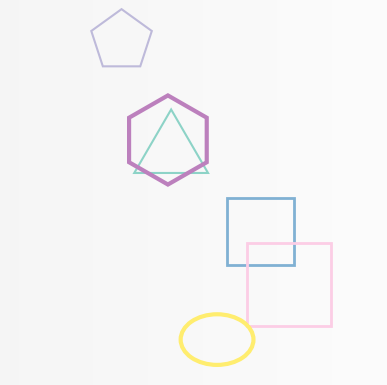[{"shape": "triangle", "thickness": 1.5, "radius": 0.55, "center": [0.442, 0.606]}, {"shape": "pentagon", "thickness": 1.5, "radius": 0.41, "center": [0.314, 0.894]}, {"shape": "square", "thickness": 2, "radius": 0.43, "center": [0.672, 0.399]}, {"shape": "square", "thickness": 2, "radius": 0.54, "center": [0.746, 0.262]}, {"shape": "hexagon", "thickness": 3, "radius": 0.58, "center": [0.433, 0.636]}, {"shape": "oval", "thickness": 3, "radius": 0.47, "center": [0.56, 0.118]}]